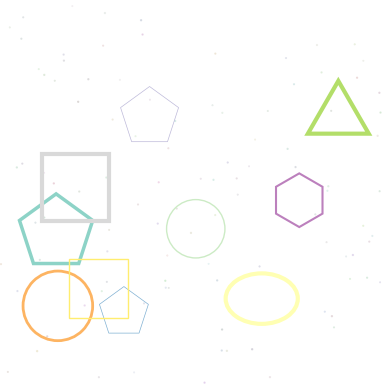[{"shape": "pentagon", "thickness": 2.5, "radius": 0.5, "center": [0.146, 0.396]}, {"shape": "oval", "thickness": 3, "radius": 0.47, "center": [0.68, 0.224]}, {"shape": "pentagon", "thickness": 0.5, "radius": 0.4, "center": [0.388, 0.696]}, {"shape": "pentagon", "thickness": 0.5, "radius": 0.33, "center": [0.322, 0.189]}, {"shape": "circle", "thickness": 2, "radius": 0.45, "center": [0.15, 0.206]}, {"shape": "triangle", "thickness": 3, "radius": 0.46, "center": [0.879, 0.698]}, {"shape": "square", "thickness": 3, "radius": 0.43, "center": [0.196, 0.512]}, {"shape": "hexagon", "thickness": 1.5, "radius": 0.35, "center": [0.777, 0.48]}, {"shape": "circle", "thickness": 1, "radius": 0.38, "center": [0.508, 0.406]}, {"shape": "square", "thickness": 1, "radius": 0.38, "center": [0.255, 0.25]}]